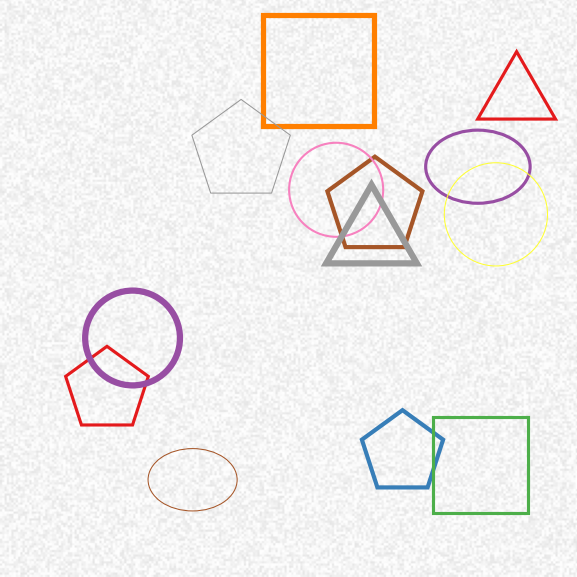[{"shape": "triangle", "thickness": 1.5, "radius": 0.39, "center": [0.895, 0.832]}, {"shape": "pentagon", "thickness": 1.5, "radius": 0.38, "center": [0.185, 0.324]}, {"shape": "pentagon", "thickness": 2, "radius": 0.37, "center": [0.697, 0.215]}, {"shape": "square", "thickness": 1.5, "radius": 0.41, "center": [0.832, 0.194]}, {"shape": "oval", "thickness": 1.5, "radius": 0.45, "center": [0.828, 0.71]}, {"shape": "circle", "thickness": 3, "radius": 0.41, "center": [0.23, 0.414]}, {"shape": "square", "thickness": 2.5, "radius": 0.48, "center": [0.551, 0.877]}, {"shape": "circle", "thickness": 0.5, "radius": 0.45, "center": [0.859, 0.628]}, {"shape": "pentagon", "thickness": 2, "radius": 0.43, "center": [0.649, 0.641]}, {"shape": "oval", "thickness": 0.5, "radius": 0.39, "center": [0.334, 0.168]}, {"shape": "circle", "thickness": 1, "radius": 0.41, "center": [0.582, 0.671]}, {"shape": "pentagon", "thickness": 0.5, "radius": 0.45, "center": [0.418, 0.737]}, {"shape": "triangle", "thickness": 3, "radius": 0.45, "center": [0.643, 0.588]}]